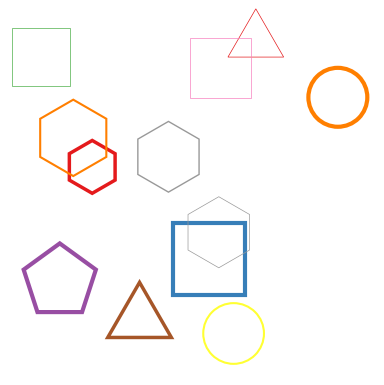[{"shape": "triangle", "thickness": 0.5, "radius": 0.42, "center": [0.664, 0.894]}, {"shape": "hexagon", "thickness": 2.5, "radius": 0.34, "center": [0.24, 0.567]}, {"shape": "square", "thickness": 3, "radius": 0.47, "center": [0.543, 0.327]}, {"shape": "square", "thickness": 0.5, "radius": 0.38, "center": [0.107, 0.852]}, {"shape": "pentagon", "thickness": 3, "radius": 0.49, "center": [0.155, 0.269]}, {"shape": "circle", "thickness": 3, "radius": 0.38, "center": [0.878, 0.747]}, {"shape": "hexagon", "thickness": 1.5, "radius": 0.5, "center": [0.19, 0.642]}, {"shape": "circle", "thickness": 1.5, "radius": 0.39, "center": [0.607, 0.134]}, {"shape": "triangle", "thickness": 2.5, "radius": 0.48, "center": [0.362, 0.171]}, {"shape": "square", "thickness": 0.5, "radius": 0.39, "center": [0.573, 0.824]}, {"shape": "hexagon", "thickness": 0.5, "radius": 0.46, "center": [0.568, 0.397]}, {"shape": "hexagon", "thickness": 1, "radius": 0.46, "center": [0.438, 0.593]}]